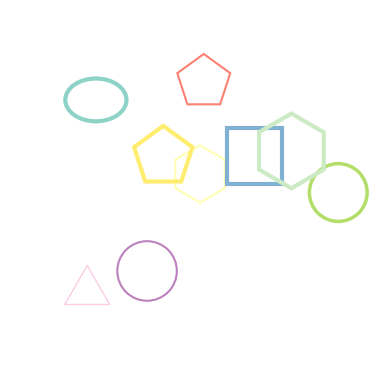[{"shape": "oval", "thickness": 3, "radius": 0.4, "center": [0.249, 0.741]}, {"shape": "hexagon", "thickness": 1.5, "radius": 0.37, "center": [0.52, 0.548]}, {"shape": "pentagon", "thickness": 1.5, "radius": 0.36, "center": [0.529, 0.788]}, {"shape": "square", "thickness": 3, "radius": 0.36, "center": [0.661, 0.594]}, {"shape": "circle", "thickness": 2.5, "radius": 0.38, "center": [0.879, 0.5]}, {"shape": "triangle", "thickness": 1, "radius": 0.34, "center": [0.227, 0.243]}, {"shape": "circle", "thickness": 1.5, "radius": 0.39, "center": [0.382, 0.296]}, {"shape": "hexagon", "thickness": 3, "radius": 0.49, "center": [0.757, 0.608]}, {"shape": "pentagon", "thickness": 3, "radius": 0.4, "center": [0.424, 0.593]}]